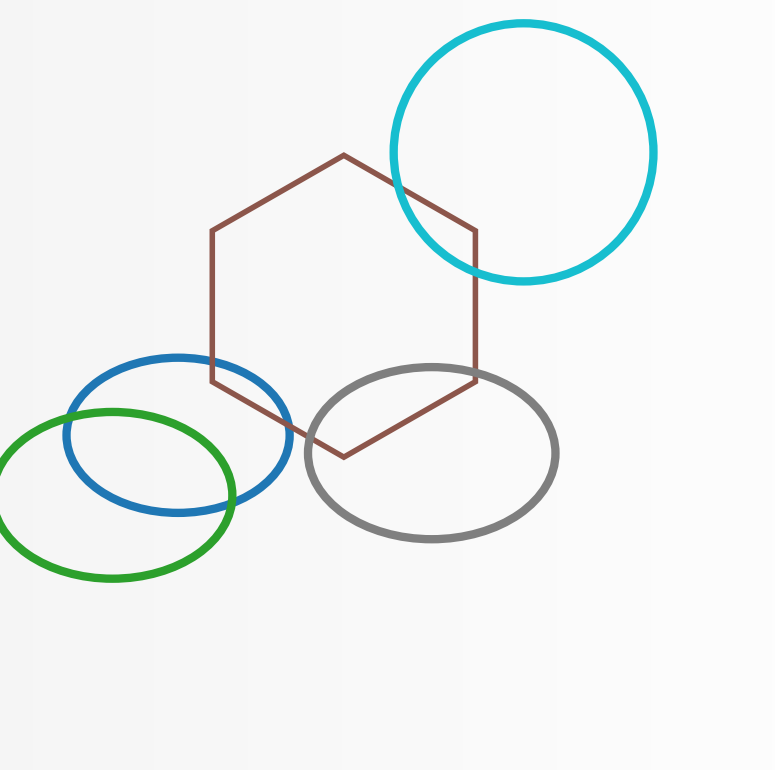[{"shape": "oval", "thickness": 3, "radius": 0.72, "center": [0.23, 0.435]}, {"shape": "oval", "thickness": 3, "radius": 0.77, "center": [0.145, 0.357]}, {"shape": "hexagon", "thickness": 2, "radius": 0.98, "center": [0.444, 0.602]}, {"shape": "oval", "thickness": 3, "radius": 0.8, "center": [0.557, 0.411]}, {"shape": "circle", "thickness": 3, "radius": 0.84, "center": [0.676, 0.802]}]